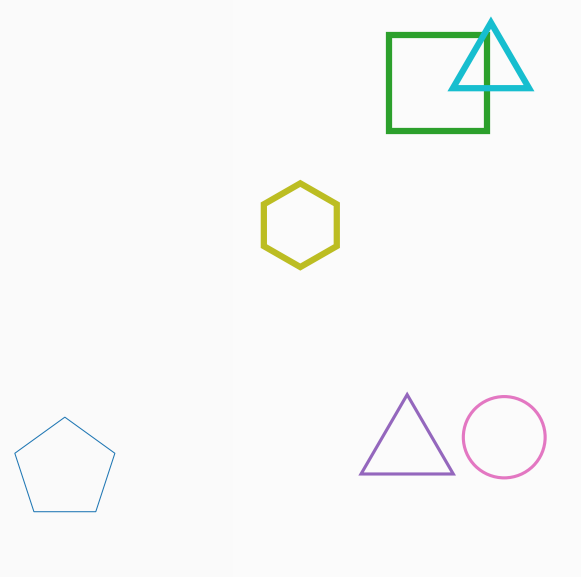[{"shape": "pentagon", "thickness": 0.5, "radius": 0.45, "center": [0.112, 0.186]}, {"shape": "square", "thickness": 3, "radius": 0.42, "center": [0.753, 0.856]}, {"shape": "triangle", "thickness": 1.5, "radius": 0.46, "center": [0.7, 0.224]}, {"shape": "circle", "thickness": 1.5, "radius": 0.35, "center": [0.867, 0.242]}, {"shape": "hexagon", "thickness": 3, "radius": 0.36, "center": [0.517, 0.609]}, {"shape": "triangle", "thickness": 3, "radius": 0.38, "center": [0.845, 0.884]}]